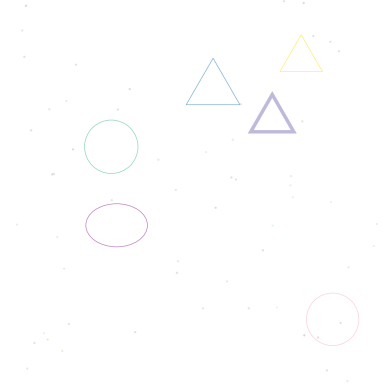[{"shape": "circle", "thickness": 0.5, "radius": 0.35, "center": [0.289, 0.619]}, {"shape": "triangle", "thickness": 2.5, "radius": 0.32, "center": [0.707, 0.69]}, {"shape": "triangle", "thickness": 0.5, "radius": 0.4, "center": [0.553, 0.768]}, {"shape": "circle", "thickness": 0.5, "radius": 0.34, "center": [0.864, 0.171]}, {"shape": "oval", "thickness": 0.5, "radius": 0.4, "center": [0.303, 0.415]}, {"shape": "triangle", "thickness": 0.5, "radius": 0.32, "center": [0.782, 0.846]}]